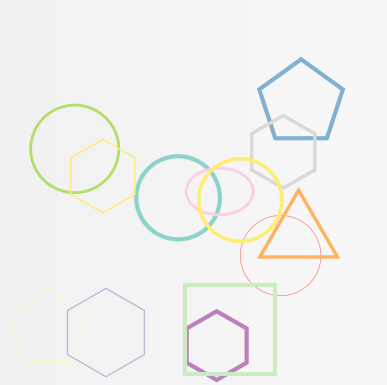[{"shape": "circle", "thickness": 3, "radius": 0.54, "center": [0.46, 0.486]}, {"shape": "pentagon", "thickness": 0.5, "radius": 0.53, "center": [0.125, 0.145]}, {"shape": "hexagon", "thickness": 1, "radius": 0.57, "center": [0.273, 0.136]}, {"shape": "circle", "thickness": 0.5, "radius": 0.52, "center": [0.724, 0.336]}, {"shape": "pentagon", "thickness": 3, "radius": 0.57, "center": [0.777, 0.733]}, {"shape": "triangle", "thickness": 2.5, "radius": 0.58, "center": [0.771, 0.39]}, {"shape": "circle", "thickness": 2, "radius": 0.57, "center": [0.193, 0.613]}, {"shape": "oval", "thickness": 2, "radius": 0.43, "center": [0.567, 0.503]}, {"shape": "hexagon", "thickness": 2.5, "radius": 0.47, "center": [0.731, 0.606]}, {"shape": "hexagon", "thickness": 3, "radius": 0.45, "center": [0.559, 0.102]}, {"shape": "square", "thickness": 3, "radius": 0.58, "center": [0.593, 0.144]}, {"shape": "hexagon", "thickness": 1, "radius": 0.48, "center": [0.266, 0.543]}, {"shape": "circle", "thickness": 2.5, "radius": 0.54, "center": [0.62, 0.48]}]